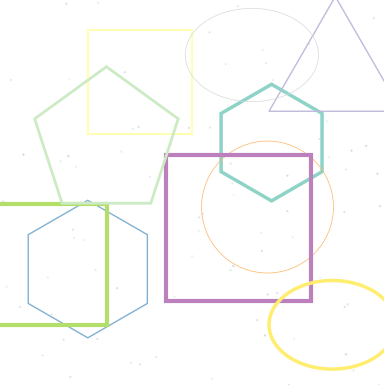[{"shape": "hexagon", "thickness": 2.5, "radius": 0.76, "center": [0.705, 0.63]}, {"shape": "square", "thickness": 1.5, "radius": 0.68, "center": [0.364, 0.786]}, {"shape": "triangle", "thickness": 1, "radius": 0.99, "center": [0.871, 0.81]}, {"shape": "hexagon", "thickness": 1, "radius": 0.89, "center": [0.228, 0.301]}, {"shape": "circle", "thickness": 0.5, "radius": 0.86, "center": [0.695, 0.462]}, {"shape": "square", "thickness": 3, "radius": 0.78, "center": [0.121, 0.314]}, {"shape": "oval", "thickness": 0.5, "radius": 0.87, "center": [0.654, 0.857]}, {"shape": "square", "thickness": 3, "radius": 0.95, "center": [0.619, 0.407]}, {"shape": "pentagon", "thickness": 2, "radius": 0.98, "center": [0.276, 0.631]}, {"shape": "oval", "thickness": 2.5, "radius": 0.82, "center": [0.863, 0.156]}]